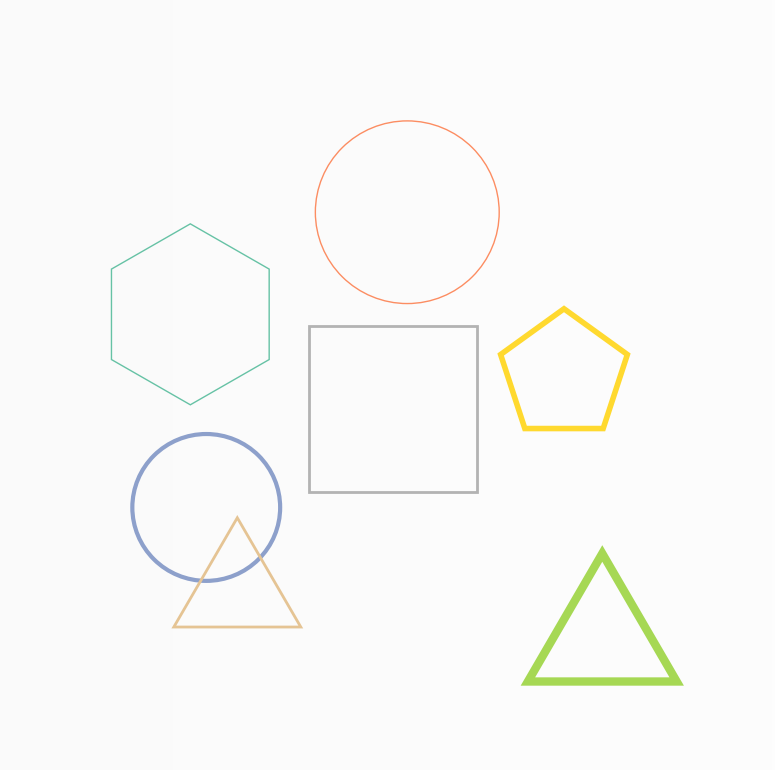[{"shape": "hexagon", "thickness": 0.5, "radius": 0.59, "center": [0.246, 0.592]}, {"shape": "circle", "thickness": 0.5, "radius": 0.59, "center": [0.526, 0.724]}, {"shape": "circle", "thickness": 1.5, "radius": 0.48, "center": [0.266, 0.341]}, {"shape": "triangle", "thickness": 3, "radius": 0.55, "center": [0.777, 0.17]}, {"shape": "pentagon", "thickness": 2, "radius": 0.43, "center": [0.728, 0.513]}, {"shape": "triangle", "thickness": 1, "radius": 0.47, "center": [0.306, 0.233]}, {"shape": "square", "thickness": 1, "radius": 0.54, "center": [0.508, 0.469]}]